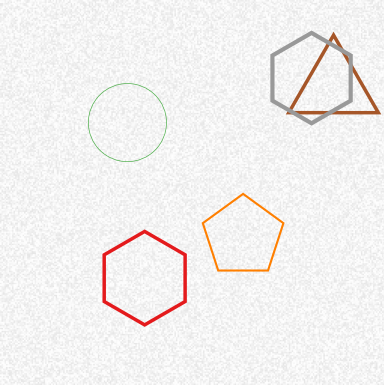[{"shape": "hexagon", "thickness": 2.5, "radius": 0.61, "center": [0.376, 0.277]}, {"shape": "circle", "thickness": 0.5, "radius": 0.51, "center": [0.331, 0.682]}, {"shape": "pentagon", "thickness": 1.5, "radius": 0.55, "center": [0.631, 0.386]}, {"shape": "triangle", "thickness": 2.5, "radius": 0.67, "center": [0.866, 0.774]}, {"shape": "hexagon", "thickness": 3, "radius": 0.59, "center": [0.809, 0.797]}]